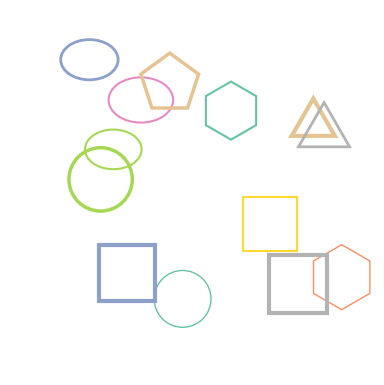[{"shape": "hexagon", "thickness": 1.5, "radius": 0.38, "center": [0.6, 0.713]}, {"shape": "circle", "thickness": 1, "radius": 0.37, "center": [0.474, 0.224]}, {"shape": "hexagon", "thickness": 1, "radius": 0.42, "center": [0.888, 0.28]}, {"shape": "oval", "thickness": 2, "radius": 0.37, "center": [0.232, 0.845]}, {"shape": "square", "thickness": 3, "radius": 0.36, "center": [0.331, 0.291]}, {"shape": "oval", "thickness": 1.5, "radius": 0.42, "center": [0.366, 0.74]}, {"shape": "circle", "thickness": 2.5, "radius": 0.41, "center": [0.261, 0.534]}, {"shape": "oval", "thickness": 1.5, "radius": 0.37, "center": [0.294, 0.612]}, {"shape": "square", "thickness": 1.5, "radius": 0.35, "center": [0.701, 0.417]}, {"shape": "triangle", "thickness": 3, "radius": 0.32, "center": [0.814, 0.679]}, {"shape": "pentagon", "thickness": 2.5, "radius": 0.39, "center": [0.441, 0.783]}, {"shape": "square", "thickness": 3, "radius": 0.37, "center": [0.773, 0.262]}, {"shape": "triangle", "thickness": 2, "radius": 0.38, "center": [0.842, 0.657]}]